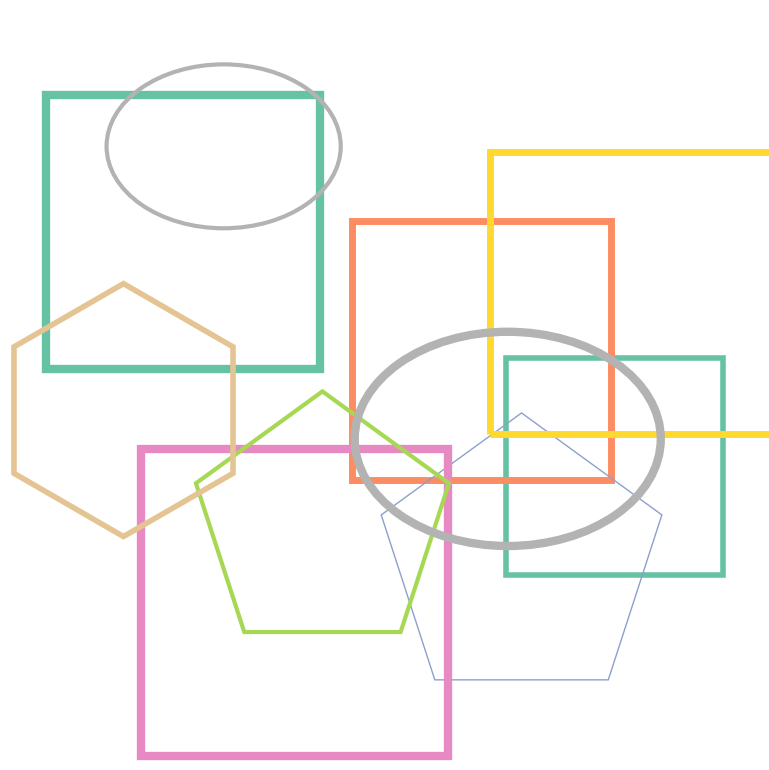[{"shape": "square", "thickness": 2, "radius": 0.71, "center": [0.798, 0.394]}, {"shape": "square", "thickness": 3, "radius": 0.89, "center": [0.238, 0.699]}, {"shape": "square", "thickness": 2.5, "radius": 0.84, "center": [0.625, 0.544]}, {"shape": "pentagon", "thickness": 0.5, "radius": 0.96, "center": [0.677, 0.272]}, {"shape": "square", "thickness": 3, "radius": 1.0, "center": [0.383, 0.218]}, {"shape": "pentagon", "thickness": 1.5, "radius": 0.86, "center": [0.419, 0.319]}, {"shape": "square", "thickness": 2.5, "radius": 0.92, "center": [0.82, 0.619]}, {"shape": "hexagon", "thickness": 2, "radius": 0.82, "center": [0.16, 0.467]}, {"shape": "oval", "thickness": 3, "radius": 0.99, "center": [0.659, 0.43]}, {"shape": "oval", "thickness": 1.5, "radius": 0.76, "center": [0.29, 0.81]}]